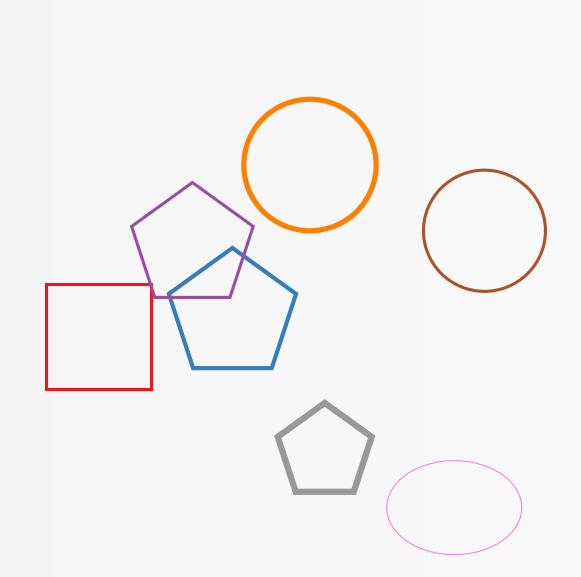[{"shape": "square", "thickness": 1.5, "radius": 0.45, "center": [0.169, 0.417]}, {"shape": "pentagon", "thickness": 2, "radius": 0.58, "center": [0.4, 0.455]}, {"shape": "pentagon", "thickness": 1.5, "radius": 0.55, "center": [0.331, 0.573]}, {"shape": "circle", "thickness": 2.5, "radius": 0.57, "center": [0.533, 0.713]}, {"shape": "circle", "thickness": 1.5, "radius": 0.52, "center": [0.833, 0.6]}, {"shape": "oval", "thickness": 0.5, "radius": 0.58, "center": [0.781, 0.12]}, {"shape": "pentagon", "thickness": 3, "radius": 0.43, "center": [0.559, 0.216]}]